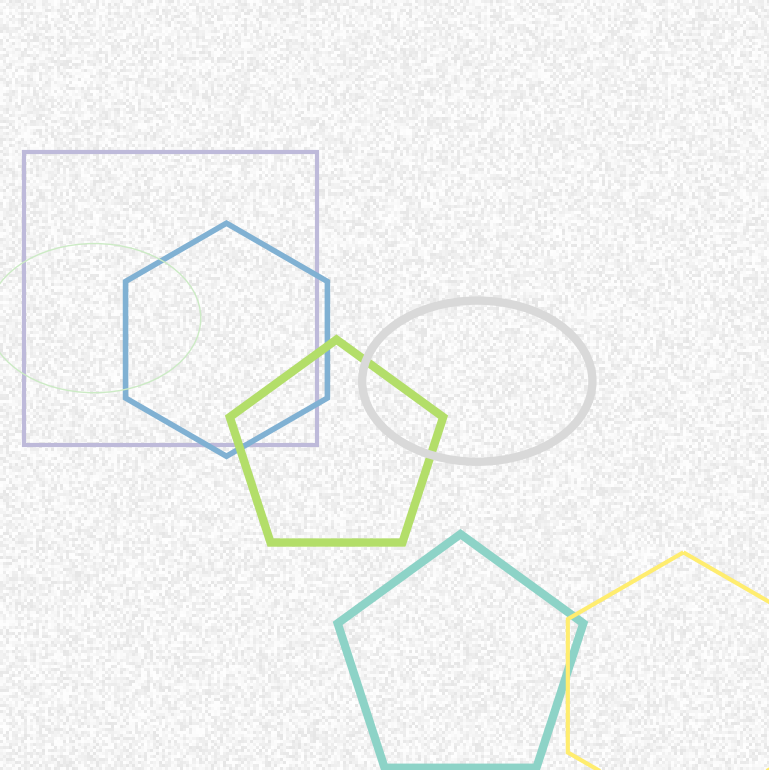[{"shape": "pentagon", "thickness": 3, "radius": 0.84, "center": [0.598, 0.139]}, {"shape": "square", "thickness": 1.5, "radius": 0.95, "center": [0.222, 0.613]}, {"shape": "hexagon", "thickness": 2, "radius": 0.76, "center": [0.294, 0.559]}, {"shape": "pentagon", "thickness": 3, "radius": 0.73, "center": [0.437, 0.413]}, {"shape": "oval", "thickness": 3, "radius": 0.75, "center": [0.62, 0.505]}, {"shape": "oval", "thickness": 0.5, "radius": 0.69, "center": [0.122, 0.587]}, {"shape": "hexagon", "thickness": 1.5, "radius": 0.87, "center": [0.887, 0.109]}]